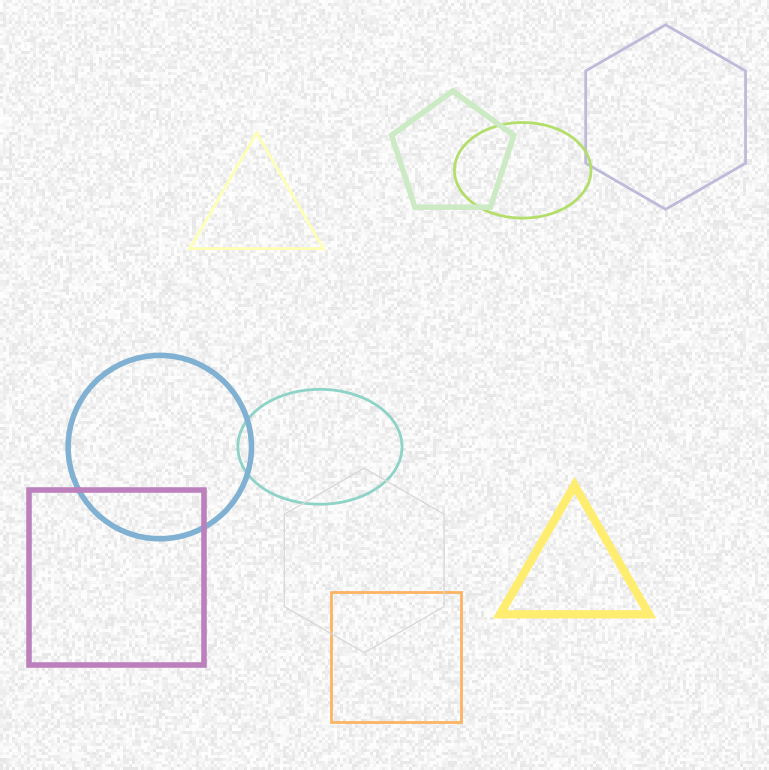[{"shape": "oval", "thickness": 1, "radius": 0.53, "center": [0.415, 0.42]}, {"shape": "triangle", "thickness": 1, "radius": 0.5, "center": [0.333, 0.727]}, {"shape": "hexagon", "thickness": 1, "radius": 0.6, "center": [0.864, 0.848]}, {"shape": "circle", "thickness": 2, "radius": 0.6, "center": [0.208, 0.419]}, {"shape": "square", "thickness": 1, "radius": 0.42, "center": [0.514, 0.147]}, {"shape": "oval", "thickness": 1, "radius": 0.44, "center": [0.679, 0.779]}, {"shape": "hexagon", "thickness": 0.5, "radius": 0.6, "center": [0.473, 0.272]}, {"shape": "square", "thickness": 2, "radius": 0.57, "center": [0.151, 0.25]}, {"shape": "pentagon", "thickness": 2, "radius": 0.42, "center": [0.588, 0.798]}, {"shape": "triangle", "thickness": 3, "radius": 0.56, "center": [0.746, 0.258]}]